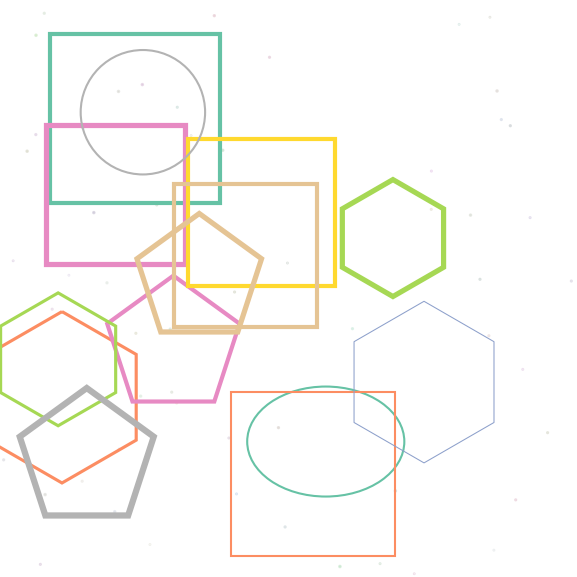[{"shape": "oval", "thickness": 1, "radius": 0.68, "center": [0.564, 0.235]}, {"shape": "square", "thickness": 2, "radius": 0.73, "center": [0.234, 0.794]}, {"shape": "square", "thickness": 1, "radius": 0.71, "center": [0.542, 0.179]}, {"shape": "hexagon", "thickness": 1.5, "radius": 0.74, "center": [0.107, 0.311]}, {"shape": "hexagon", "thickness": 0.5, "radius": 0.7, "center": [0.734, 0.338]}, {"shape": "pentagon", "thickness": 2, "radius": 0.6, "center": [0.3, 0.401]}, {"shape": "square", "thickness": 2.5, "radius": 0.6, "center": [0.2, 0.662]}, {"shape": "hexagon", "thickness": 2.5, "radius": 0.51, "center": [0.68, 0.587]}, {"shape": "hexagon", "thickness": 1.5, "radius": 0.58, "center": [0.101, 0.377]}, {"shape": "square", "thickness": 2, "radius": 0.63, "center": [0.453, 0.632]}, {"shape": "square", "thickness": 2, "radius": 0.62, "center": [0.425, 0.557]}, {"shape": "pentagon", "thickness": 2.5, "radius": 0.57, "center": [0.345, 0.516]}, {"shape": "circle", "thickness": 1, "radius": 0.54, "center": [0.247, 0.805]}, {"shape": "pentagon", "thickness": 3, "radius": 0.61, "center": [0.15, 0.205]}]